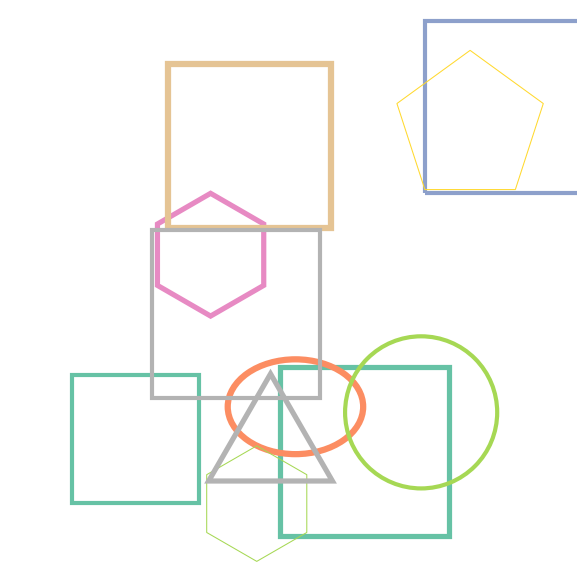[{"shape": "square", "thickness": 2, "radius": 0.55, "center": [0.234, 0.239]}, {"shape": "square", "thickness": 2.5, "radius": 0.73, "center": [0.631, 0.217]}, {"shape": "oval", "thickness": 3, "radius": 0.59, "center": [0.512, 0.295]}, {"shape": "square", "thickness": 2, "radius": 0.75, "center": [0.886, 0.814]}, {"shape": "hexagon", "thickness": 2.5, "radius": 0.53, "center": [0.365, 0.558]}, {"shape": "hexagon", "thickness": 0.5, "radius": 0.5, "center": [0.445, 0.127]}, {"shape": "circle", "thickness": 2, "radius": 0.66, "center": [0.729, 0.285]}, {"shape": "pentagon", "thickness": 0.5, "radius": 0.67, "center": [0.814, 0.779]}, {"shape": "square", "thickness": 3, "radius": 0.71, "center": [0.432, 0.746]}, {"shape": "square", "thickness": 2, "radius": 0.73, "center": [0.408, 0.455]}, {"shape": "triangle", "thickness": 2.5, "radius": 0.62, "center": [0.468, 0.228]}]